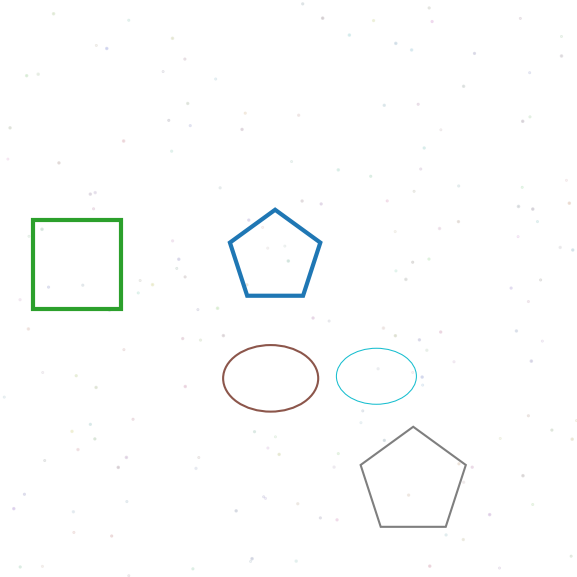[{"shape": "pentagon", "thickness": 2, "radius": 0.41, "center": [0.476, 0.554]}, {"shape": "square", "thickness": 2, "radius": 0.38, "center": [0.134, 0.541]}, {"shape": "oval", "thickness": 1, "radius": 0.41, "center": [0.469, 0.344]}, {"shape": "pentagon", "thickness": 1, "radius": 0.48, "center": [0.716, 0.164]}, {"shape": "oval", "thickness": 0.5, "radius": 0.35, "center": [0.652, 0.348]}]